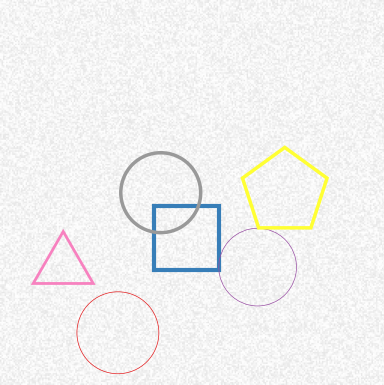[{"shape": "circle", "thickness": 0.5, "radius": 0.53, "center": [0.306, 0.136]}, {"shape": "square", "thickness": 3, "radius": 0.42, "center": [0.485, 0.381]}, {"shape": "circle", "thickness": 0.5, "radius": 0.5, "center": [0.669, 0.306]}, {"shape": "pentagon", "thickness": 2.5, "radius": 0.58, "center": [0.74, 0.502]}, {"shape": "triangle", "thickness": 2, "radius": 0.45, "center": [0.164, 0.309]}, {"shape": "circle", "thickness": 2.5, "radius": 0.52, "center": [0.417, 0.5]}]